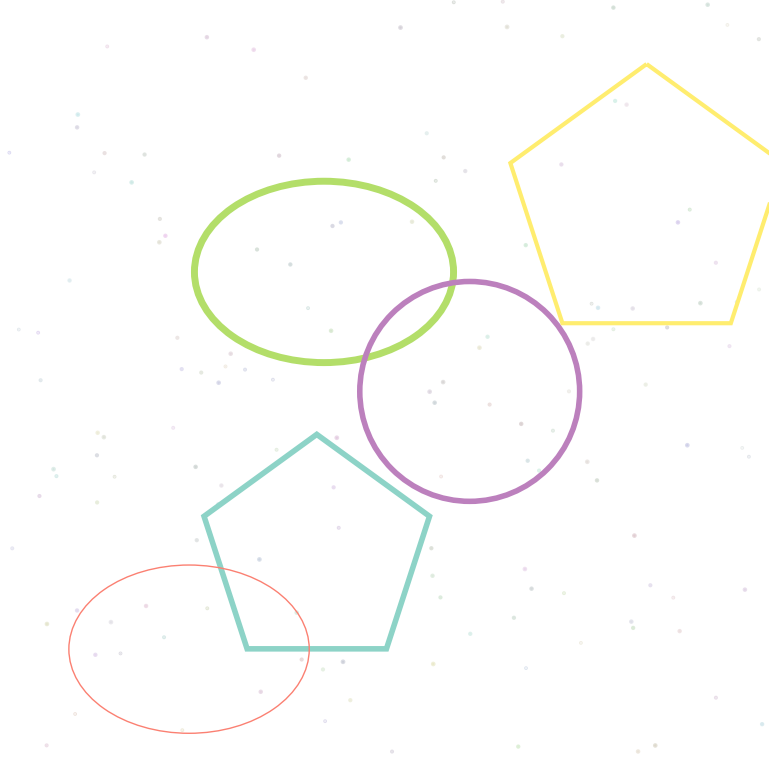[{"shape": "pentagon", "thickness": 2, "radius": 0.77, "center": [0.411, 0.282]}, {"shape": "oval", "thickness": 0.5, "radius": 0.78, "center": [0.246, 0.157]}, {"shape": "oval", "thickness": 2.5, "radius": 0.84, "center": [0.421, 0.647]}, {"shape": "circle", "thickness": 2, "radius": 0.71, "center": [0.61, 0.492]}, {"shape": "pentagon", "thickness": 1.5, "radius": 0.93, "center": [0.84, 0.731]}]